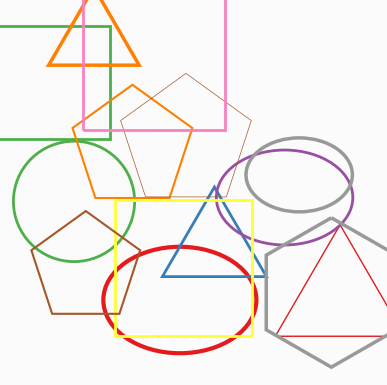[{"shape": "oval", "thickness": 3, "radius": 0.99, "center": [0.464, 0.221]}, {"shape": "triangle", "thickness": 1, "radius": 0.97, "center": [0.878, 0.223]}, {"shape": "triangle", "thickness": 2, "radius": 0.78, "center": [0.553, 0.359]}, {"shape": "square", "thickness": 2, "radius": 0.73, "center": [0.138, 0.786]}, {"shape": "circle", "thickness": 2, "radius": 0.78, "center": [0.191, 0.477]}, {"shape": "oval", "thickness": 2, "radius": 0.88, "center": [0.734, 0.487]}, {"shape": "triangle", "thickness": 2.5, "radius": 0.67, "center": [0.242, 0.898]}, {"shape": "pentagon", "thickness": 1.5, "radius": 0.81, "center": [0.342, 0.617]}, {"shape": "square", "thickness": 2, "radius": 0.88, "center": [0.474, 0.304]}, {"shape": "pentagon", "thickness": 1.5, "radius": 0.74, "center": [0.221, 0.304]}, {"shape": "pentagon", "thickness": 0.5, "radius": 0.89, "center": [0.48, 0.632]}, {"shape": "square", "thickness": 2, "radius": 0.92, "center": [0.397, 0.847]}, {"shape": "oval", "thickness": 2.5, "radius": 0.69, "center": [0.772, 0.546]}, {"shape": "hexagon", "thickness": 2.5, "radius": 0.97, "center": [0.855, 0.24]}]